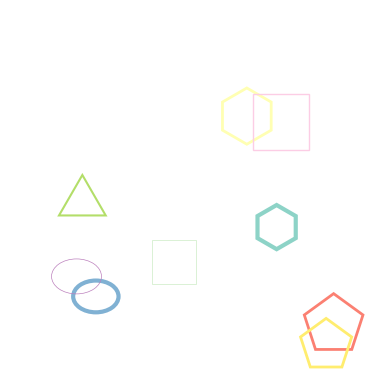[{"shape": "hexagon", "thickness": 3, "radius": 0.29, "center": [0.718, 0.41]}, {"shape": "hexagon", "thickness": 2, "radius": 0.37, "center": [0.641, 0.698]}, {"shape": "pentagon", "thickness": 2, "radius": 0.4, "center": [0.867, 0.157]}, {"shape": "oval", "thickness": 3, "radius": 0.29, "center": [0.249, 0.23]}, {"shape": "triangle", "thickness": 1.5, "radius": 0.35, "center": [0.214, 0.475]}, {"shape": "square", "thickness": 1, "radius": 0.36, "center": [0.73, 0.682]}, {"shape": "oval", "thickness": 0.5, "radius": 0.32, "center": [0.199, 0.282]}, {"shape": "square", "thickness": 0.5, "radius": 0.29, "center": [0.453, 0.319]}, {"shape": "pentagon", "thickness": 2, "radius": 0.35, "center": [0.847, 0.103]}]